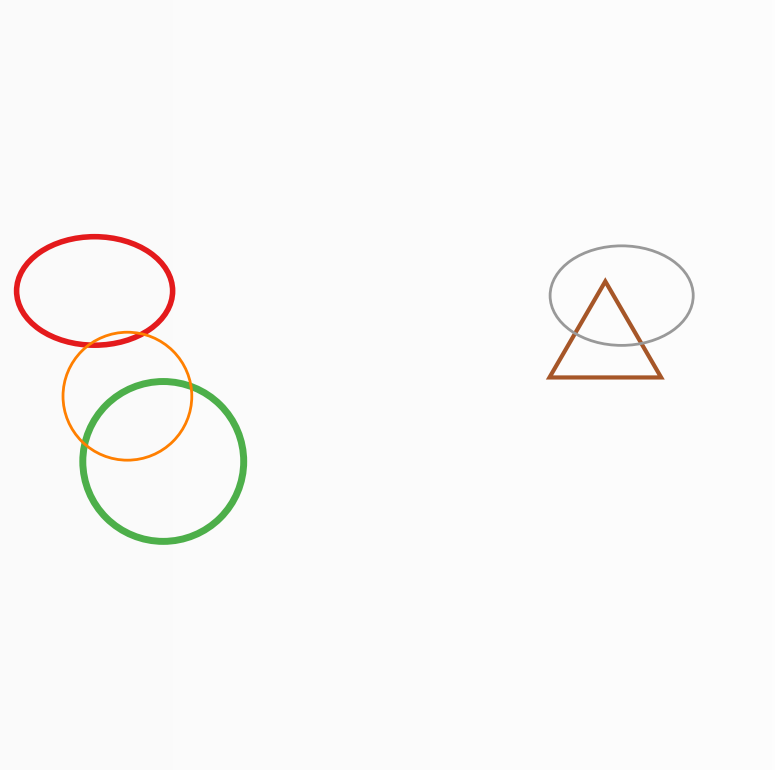[{"shape": "oval", "thickness": 2, "radius": 0.5, "center": [0.122, 0.622]}, {"shape": "circle", "thickness": 2.5, "radius": 0.52, "center": [0.211, 0.401]}, {"shape": "circle", "thickness": 1, "radius": 0.42, "center": [0.164, 0.485]}, {"shape": "triangle", "thickness": 1.5, "radius": 0.42, "center": [0.781, 0.551]}, {"shape": "oval", "thickness": 1, "radius": 0.46, "center": [0.802, 0.616]}]